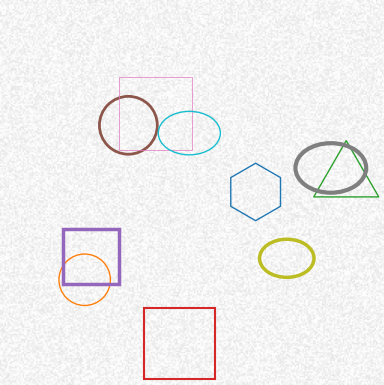[{"shape": "hexagon", "thickness": 1, "radius": 0.37, "center": [0.664, 0.501]}, {"shape": "circle", "thickness": 1, "radius": 0.33, "center": [0.22, 0.273]}, {"shape": "triangle", "thickness": 1, "radius": 0.49, "center": [0.899, 0.537]}, {"shape": "square", "thickness": 1.5, "radius": 0.46, "center": [0.466, 0.107]}, {"shape": "square", "thickness": 2.5, "radius": 0.36, "center": [0.236, 0.334]}, {"shape": "circle", "thickness": 2, "radius": 0.38, "center": [0.333, 0.675]}, {"shape": "square", "thickness": 0.5, "radius": 0.48, "center": [0.403, 0.706]}, {"shape": "oval", "thickness": 3, "radius": 0.46, "center": [0.859, 0.564]}, {"shape": "oval", "thickness": 2.5, "radius": 0.35, "center": [0.745, 0.329]}, {"shape": "oval", "thickness": 1, "radius": 0.4, "center": [0.492, 0.654]}]